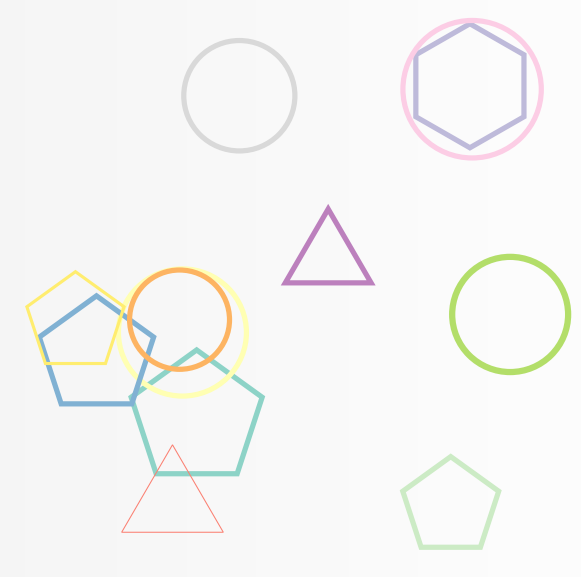[{"shape": "pentagon", "thickness": 2.5, "radius": 0.59, "center": [0.338, 0.275]}, {"shape": "circle", "thickness": 2.5, "radius": 0.55, "center": [0.314, 0.423]}, {"shape": "hexagon", "thickness": 2.5, "radius": 0.54, "center": [0.808, 0.851]}, {"shape": "triangle", "thickness": 0.5, "radius": 0.5, "center": [0.297, 0.128]}, {"shape": "pentagon", "thickness": 2.5, "radius": 0.52, "center": [0.166, 0.383]}, {"shape": "circle", "thickness": 2.5, "radius": 0.43, "center": [0.309, 0.446]}, {"shape": "circle", "thickness": 3, "radius": 0.5, "center": [0.878, 0.455]}, {"shape": "circle", "thickness": 2.5, "radius": 0.6, "center": [0.812, 0.845]}, {"shape": "circle", "thickness": 2.5, "radius": 0.48, "center": [0.412, 0.833]}, {"shape": "triangle", "thickness": 2.5, "radius": 0.43, "center": [0.565, 0.552]}, {"shape": "pentagon", "thickness": 2.5, "radius": 0.43, "center": [0.775, 0.122]}, {"shape": "pentagon", "thickness": 1.5, "radius": 0.44, "center": [0.13, 0.441]}]